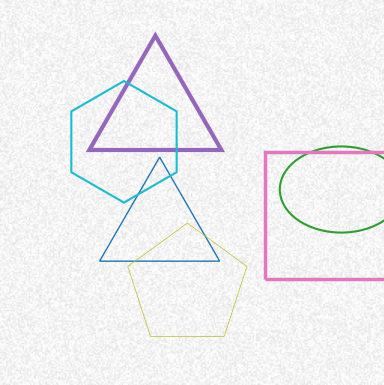[{"shape": "triangle", "thickness": 1, "radius": 0.9, "center": [0.415, 0.412]}, {"shape": "oval", "thickness": 1.5, "radius": 0.8, "center": [0.887, 0.508]}, {"shape": "triangle", "thickness": 3, "radius": 0.99, "center": [0.404, 0.709]}, {"shape": "square", "thickness": 2.5, "radius": 0.82, "center": [0.853, 0.44]}, {"shape": "pentagon", "thickness": 0.5, "radius": 0.81, "center": [0.487, 0.258]}, {"shape": "hexagon", "thickness": 1.5, "radius": 0.79, "center": [0.322, 0.632]}]